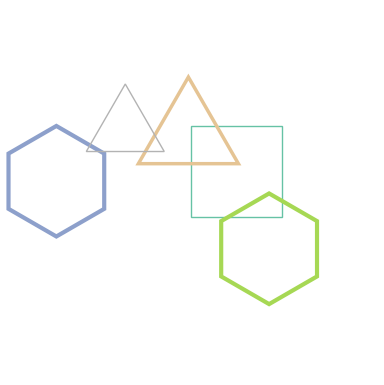[{"shape": "square", "thickness": 1, "radius": 0.59, "center": [0.614, 0.555]}, {"shape": "hexagon", "thickness": 3, "radius": 0.72, "center": [0.146, 0.529]}, {"shape": "hexagon", "thickness": 3, "radius": 0.72, "center": [0.699, 0.354]}, {"shape": "triangle", "thickness": 2.5, "radius": 0.75, "center": [0.489, 0.65]}, {"shape": "triangle", "thickness": 1, "radius": 0.58, "center": [0.325, 0.665]}]